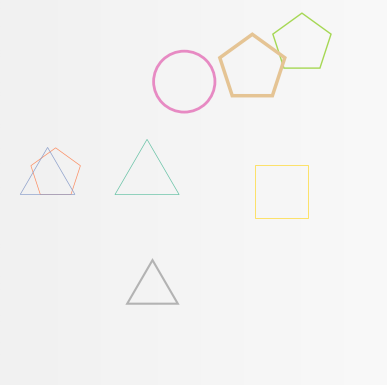[{"shape": "triangle", "thickness": 0.5, "radius": 0.48, "center": [0.379, 0.542]}, {"shape": "pentagon", "thickness": 0.5, "radius": 0.34, "center": [0.144, 0.549]}, {"shape": "triangle", "thickness": 0.5, "radius": 0.41, "center": [0.123, 0.536]}, {"shape": "circle", "thickness": 2, "radius": 0.4, "center": [0.476, 0.788]}, {"shape": "pentagon", "thickness": 1, "radius": 0.39, "center": [0.779, 0.887]}, {"shape": "square", "thickness": 0.5, "radius": 0.35, "center": [0.726, 0.503]}, {"shape": "pentagon", "thickness": 2.5, "radius": 0.44, "center": [0.651, 0.823]}, {"shape": "triangle", "thickness": 1.5, "radius": 0.38, "center": [0.394, 0.249]}]